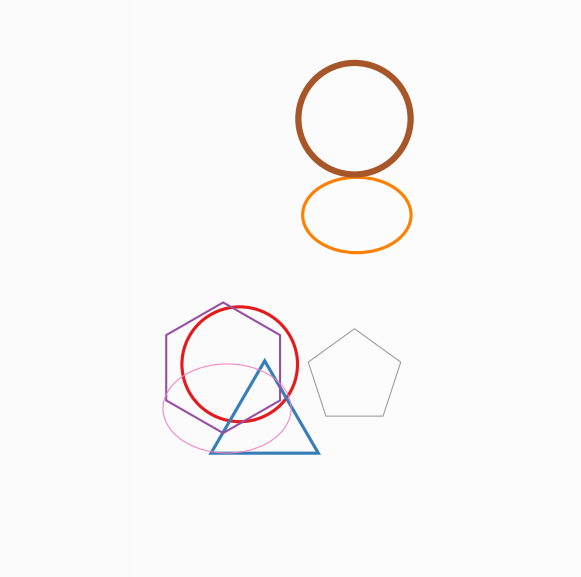[{"shape": "circle", "thickness": 1.5, "radius": 0.5, "center": [0.412, 0.368]}, {"shape": "triangle", "thickness": 1.5, "radius": 0.53, "center": [0.455, 0.268]}, {"shape": "hexagon", "thickness": 1, "radius": 0.57, "center": [0.384, 0.362]}, {"shape": "oval", "thickness": 1.5, "radius": 0.47, "center": [0.614, 0.627]}, {"shape": "circle", "thickness": 3, "radius": 0.48, "center": [0.61, 0.794]}, {"shape": "oval", "thickness": 0.5, "radius": 0.55, "center": [0.391, 0.292]}, {"shape": "pentagon", "thickness": 0.5, "radius": 0.42, "center": [0.61, 0.346]}]